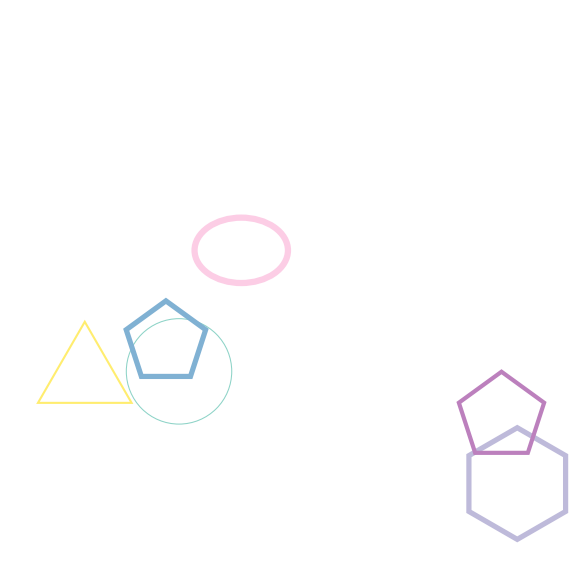[{"shape": "circle", "thickness": 0.5, "radius": 0.46, "center": [0.31, 0.356]}, {"shape": "hexagon", "thickness": 2.5, "radius": 0.48, "center": [0.896, 0.162]}, {"shape": "pentagon", "thickness": 2.5, "radius": 0.36, "center": [0.287, 0.406]}, {"shape": "oval", "thickness": 3, "radius": 0.4, "center": [0.418, 0.566]}, {"shape": "pentagon", "thickness": 2, "radius": 0.39, "center": [0.868, 0.278]}, {"shape": "triangle", "thickness": 1, "radius": 0.47, "center": [0.147, 0.348]}]